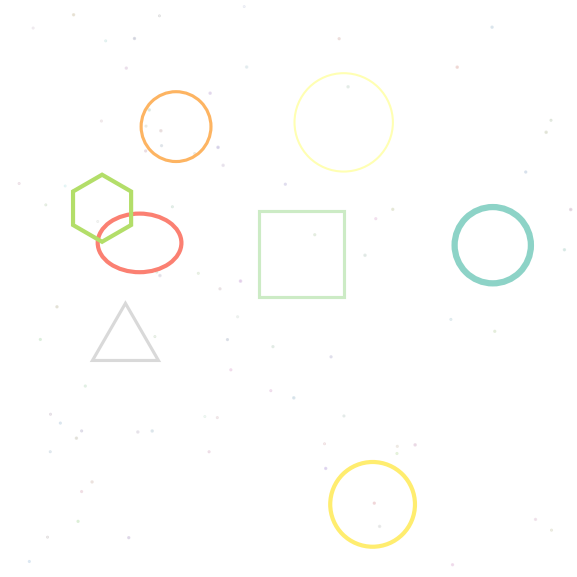[{"shape": "circle", "thickness": 3, "radius": 0.33, "center": [0.853, 0.575]}, {"shape": "circle", "thickness": 1, "radius": 0.43, "center": [0.595, 0.787]}, {"shape": "oval", "thickness": 2, "radius": 0.36, "center": [0.242, 0.579]}, {"shape": "circle", "thickness": 1.5, "radius": 0.3, "center": [0.305, 0.78]}, {"shape": "hexagon", "thickness": 2, "radius": 0.29, "center": [0.177, 0.639]}, {"shape": "triangle", "thickness": 1.5, "radius": 0.33, "center": [0.217, 0.408]}, {"shape": "square", "thickness": 1.5, "radius": 0.37, "center": [0.522, 0.559]}, {"shape": "circle", "thickness": 2, "radius": 0.37, "center": [0.645, 0.126]}]